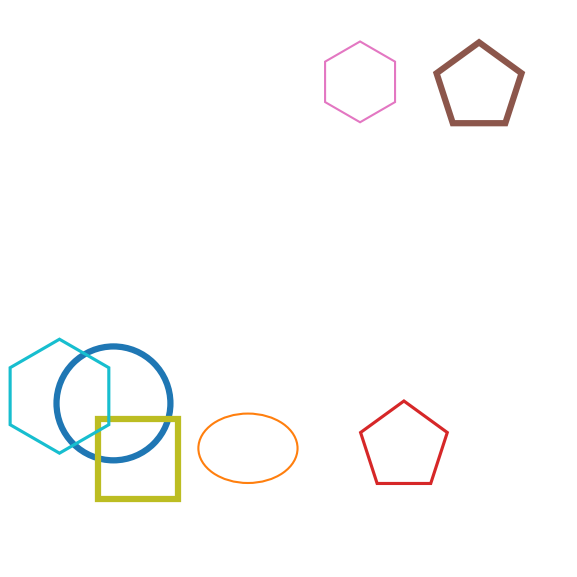[{"shape": "circle", "thickness": 3, "radius": 0.49, "center": [0.196, 0.301]}, {"shape": "oval", "thickness": 1, "radius": 0.43, "center": [0.429, 0.223]}, {"shape": "pentagon", "thickness": 1.5, "radius": 0.39, "center": [0.699, 0.226]}, {"shape": "pentagon", "thickness": 3, "radius": 0.39, "center": [0.83, 0.848]}, {"shape": "hexagon", "thickness": 1, "radius": 0.35, "center": [0.623, 0.857]}, {"shape": "square", "thickness": 3, "radius": 0.34, "center": [0.239, 0.204]}, {"shape": "hexagon", "thickness": 1.5, "radius": 0.49, "center": [0.103, 0.313]}]